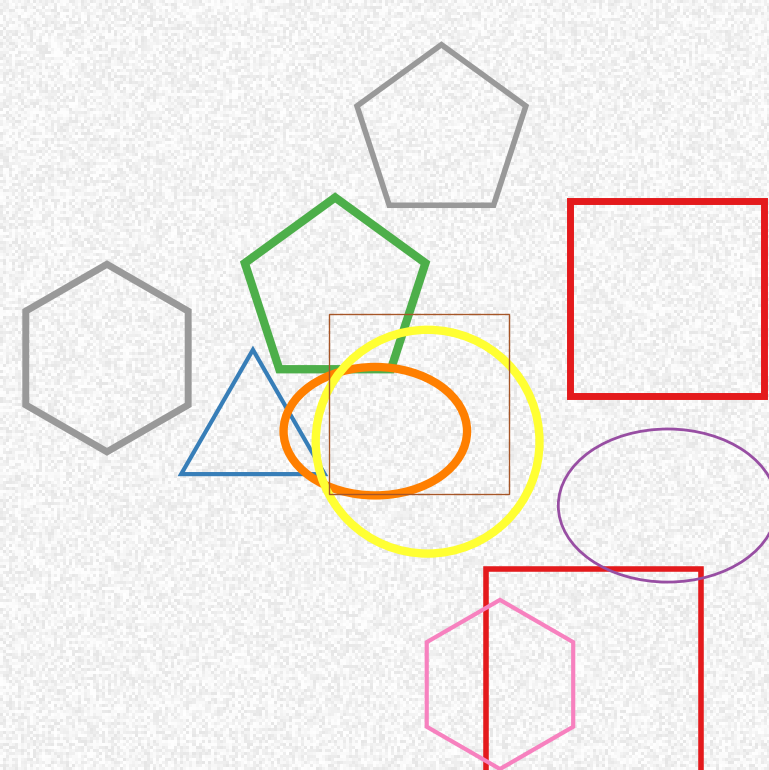[{"shape": "square", "thickness": 2, "radius": 0.7, "center": [0.771, 0.122]}, {"shape": "square", "thickness": 2.5, "radius": 0.63, "center": [0.866, 0.612]}, {"shape": "triangle", "thickness": 1.5, "radius": 0.54, "center": [0.328, 0.438]}, {"shape": "pentagon", "thickness": 3, "radius": 0.62, "center": [0.435, 0.62]}, {"shape": "oval", "thickness": 1, "radius": 0.71, "center": [0.867, 0.343]}, {"shape": "oval", "thickness": 3, "radius": 0.6, "center": [0.487, 0.44]}, {"shape": "circle", "thickness": 3, "radius": 0.73, "center": [0.555, 0.426]}, {"shape": "square", "thickness": 0.5, "radius": 0.58, "center": [0.544, 0.475]}, {"shape": "hexagon", "thickness": 1.5, "radius": 0.55, "center": [0.649, 0.111]}, {"shape": "pentagon", "thickness": 2, "radius": 0.58, "center": [0.573, 0.827]}, {"shape": "hexagon", "thickness": 2.5, "radius": 0.61, "center": [0.139, 0.535]}]